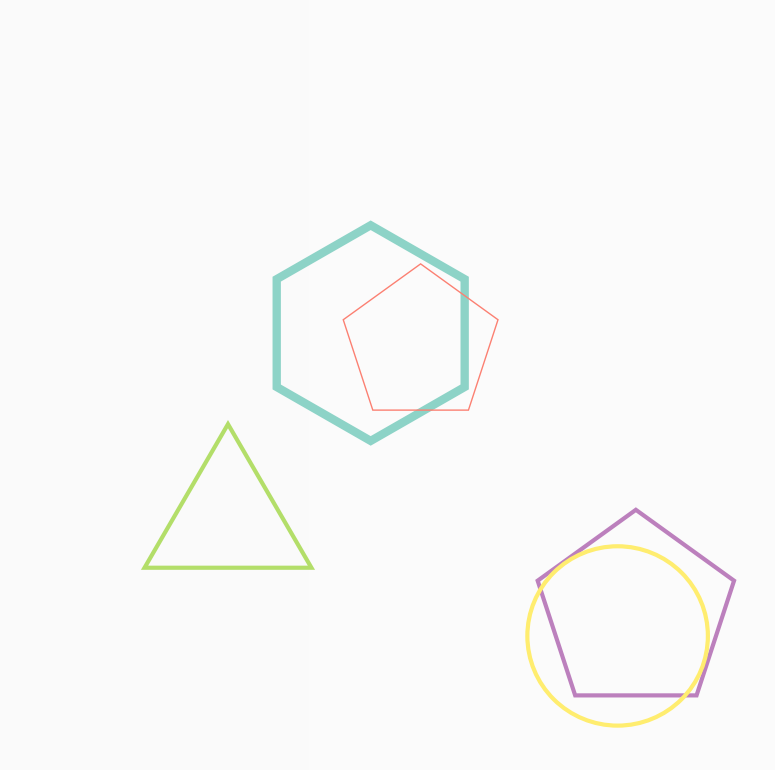[{"shape": "hexagon", "thickness": 3, "radius": 0.7, "center": [0.478, 0.567]}, {"shape": "pentagon", "thickness": 0.5, "radius": 0.52, "center": [0.543, 0.552]}, {"shape": "triangle", "thickness": 1.5, "radius": 0.62, "center": [0.294, 0.325]}, {"shape": "pentagon", "thickness": 1.5, "radius": 0.67, "center": [0.82, 0.205]}, {"shape": "circle", "thickness": 1.5, "radius": 0.58, "center": [0.797, 0.174]}]